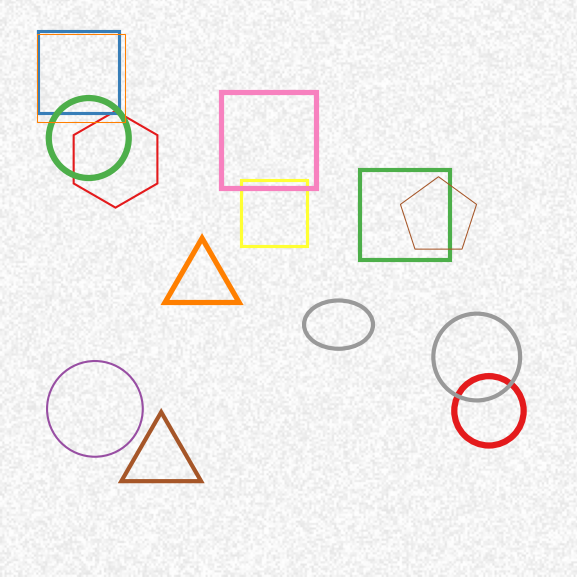[{"shape": "hexagon", "thickness": 1, "radius": 0.42, "center": [0.2, 0.723]}, {"shape": "circle", "thickness": 3, "radius": 0.3, "center": [0.847, 0.288]}, {"shape": "square", "thickness": 1.5, "radius": 0.35, "center": [0.136, 0.874]}, {"shape": "square", "thickness": 2, "radius": 0.39, "center": [0.701, 0.626]}, {"shape": "circle", "thickness": 3, "radius": 0.35, "center": [0.154, 0.76]}, {"shape": "circle", "thickness": 1, "radius": 0.41, "center": [0.164, 0.291]}, {"shape": "triangle", "thickness": 2.5, "radius": 0.37, "center": [0.35, 0.512]}, {"shape": "square", "thickness": 0.5, "radius": 0.38, "center": [0.141, 0.864]}, {"shape": "square", "thickness": 1.5, "radius": 0.29, "center": [0.474, 0.63]}, {"shape": "pentagon", "thickness": 0.5, "radius": 0.35, "center": [0.759, 0.624]}, {"shape": "triangle", "thickness": 2, "radius": 0.4, "center": [0.279, 0.206]}, {"shape": "square", "thickness": 2.5, "radius": 0.41, "center": [0.465, 0.757]}, {"shape": "oval", "thickness": 2, "radius": 0.3, "center": [0.586, 0.437]}, {"shape": "circle", "thickness": 2, "radius": 0.38, "center": [0.826, 0.381]}]